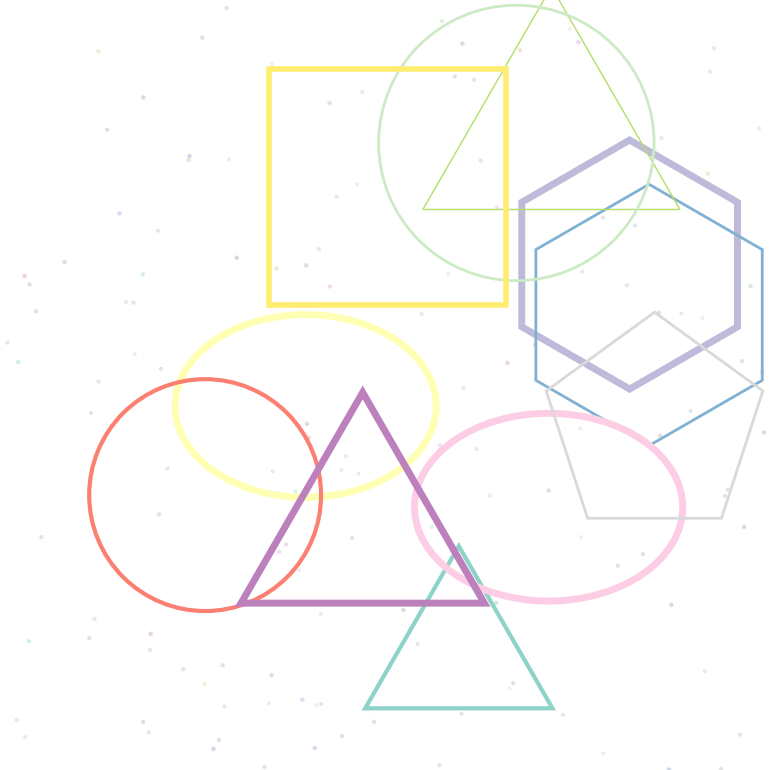[{"shape": "triangle", "thickness": 1.5, "radius": 0.7, "center": [0.596, 0.15]}, {"shape": "oval", "thickness": 2.5, "radius": 0.85, "center": [0.397, 0.473]}, {"shape": "hexagon", "thickness": 2.5, "radius": 0.81, "center": [0.818, 0.656]}, {"shape": "circle", "thickness": 1.5, "radius": 0.75, "center": [0.266, 0.357]}, {"shape": "hexagon", "thickness": 1, "radius": 0.85, "center": [0.843, 0.591]}, {"shape": "triangle", "thickness": 0.5, "radius": 0.96, "center": [0.716, 0.824]}, {"shape": "oval", "thickness": 2.5, "radius": 0.87, "center": [0.712, 0.341]}, {"shape": "pentagon", "thickness": 1, "radius": 0.74, "center": [0.85, 0.447]}, {"shape": "triangle", "thickness": 2.5, "radius": 0.91, "center": [0.471, 0.308]}, {"shape": "circle", "thickness": 1, "radius": 0.89, "center": [0.671, 0.814]}, {"shape": "square", "thickness": 2, "radius": 0.77, "center": [0.503, 0.757]}]